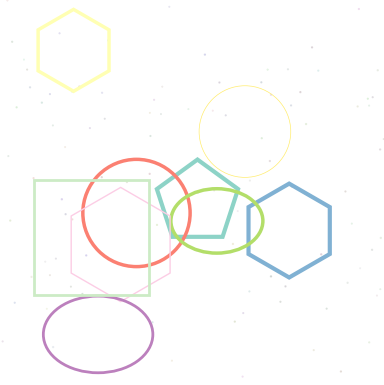[{"shape": "pentagon", "thickness": 3, "radius": 0.55, "center": [0.513, 0.475]}, {"shape": "hexagon", "thickness": 2.5, "radius": 0.53, "center": [0.191, 0.869]}, {"shape": "circle", "thickness": 2.5, "radius": 0.7, "center": [0.354, 0.447]}, {"shape": "hexagon", "thickness": 3, "radius": 0.61, "center": [0.751, 0.401]}, {"shape": "oval", "thickness": 2.5, "radius": 0.6, "center": [0.563, 0.426]}, {"shape": "hexagon", "thickness": 1, "radius": 0.74, "center": [0.313, 0.365]}, {"shape": "oval", "thickness": 2, "radius": 0.71, "center": [0.255, 0.131]}, {"shape": "square", "thickness": 2, "radius": 0.75, "center": [0.238, 0.384]}, {"shape": "circle", "thickness": 0.5, "radius": 0.6, "center": [0.636, 0.658]}]